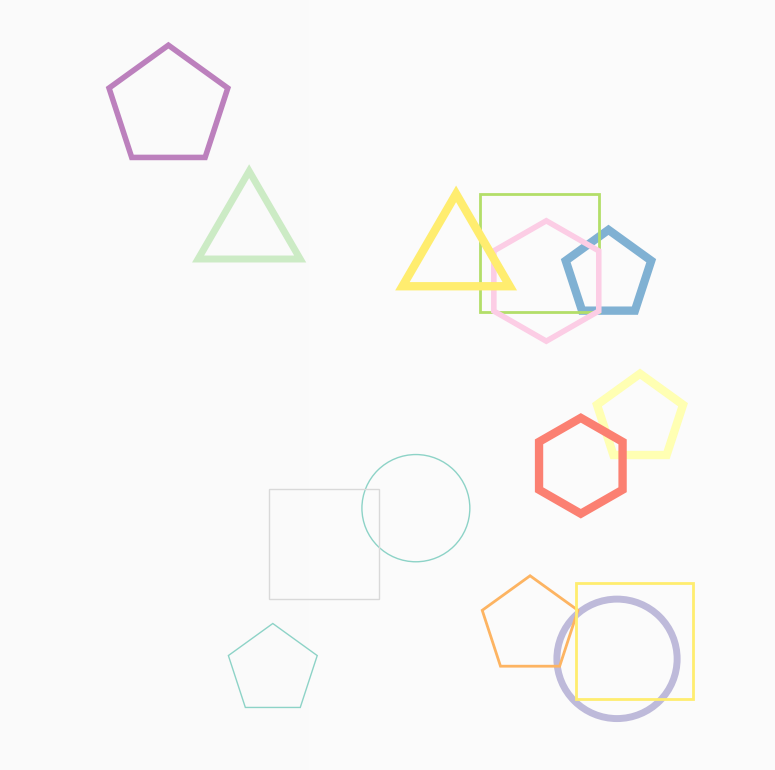[{"shape": "circle", "thickness": 0.5, "radius": 0.35, "center": [0.537, 0.34]}, {"shape": "pentagon", "thickness": 0.5, "radius": 0.3, "center": [0.352, 0.13]}, {"shape": "pentagon", "thickness": 3, "radius": 0.29, "center": [0.826, 0.456]}, {"shape": "circle", "thickness": 2.5, "radius": 0.39, "center": [0.796, 0.144]}, {"shape": "hexagon", "thickness": 3, "radius": 0.31, "center": [0.749, 0.395]}, {"shape": "pentagon", "thickness": 3, "radius": 0.29, "center": [0.785, 0.643]}, {"shape": "pentagon", "thickness": 1, "radius": 0.32, "center": [0.684, 0.187]}, {"shape": "square", "thickness": 1, "radius": 0.38, "center": [0.696, 0.672]}, {"shape": "hexagon", "thickness": 2, "radius": 0.39, "center": [0.705, 0.635]}, {"shape": "square", "thickness": 0.5, "radius": 0.36, "center": [0.418, 0.293]}, {"shape": "pentagon", "thickness": 2, "radius": 0.4, "center": [0.217, 0.861]}, {"shape": "triangle", "thickness": 2.5, "radius": 0.38, "center": [0.321, 0.702]}, {"shape": "triangle", "thickness": 3, "radius": 0.4, "center": [0.589, 0.668]}, {"shape": "square", "thickness": 1, "radius": 0.38, "center": [0.819, 0.167]}]